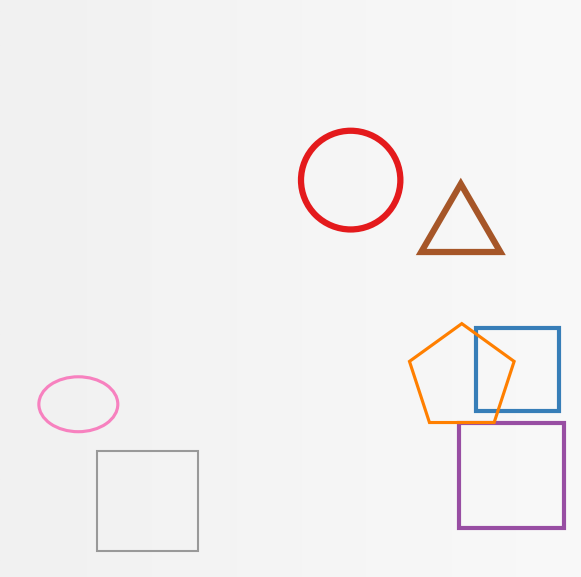[{"shape": "circle", "thickness": 3, "radius": 0.43, "center": [0.603, 0.687]}, {"shape": "square", "thickness": 2, "radius": 0.36, "center": [0.89, 0.359]}, {"shape": "square", "thickness": 2, "radius": 0.45, "center": [0.88, 0.176]}, {"shape": "pentagon", "thickness": 1.5, "radius": 0.47, "center": [0.794, 0.344]}, {"shape": "triangle", "thickness": 3, "radius": 0.39, "center": [0.793, 0.602]}, {"shape": "oval", "thickness": 1.5, "radius": 0.34, "center": [0.135, 0.299]}, {"shape": "square", "thickness": 1, "radius": 0.43, "center": [0.254, 0.131]}]